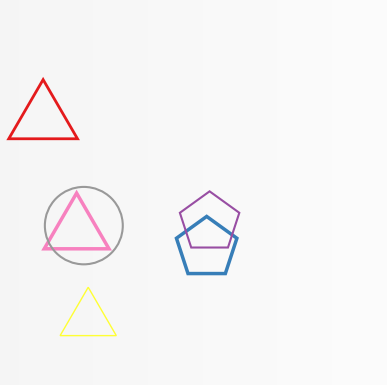[{"shape": "triangle", "thickness": 2, "radius": 0.51, "center": [0.111, 0.691]}, {"shape": "pentagon", "thickness": 2.5, "radius": 0.41, "center": [0.533, 0.356]}, {"shape": "pentagon", "thickness": 1.5, "radius": 0.4, "center": [0.541, 0.422]}, {"shape": "triangle", "thickness": 1, "radius": 0.42, "center": [0.228, 0.17]}, {"shape": "triangle", "thickness": 2.5, "radius": 0.48, "center": [0.198, 0.402]}, {"shape": "circle", "thickness": 1.5, "radius": 0.5, "center": [0.216, 0.414]}]